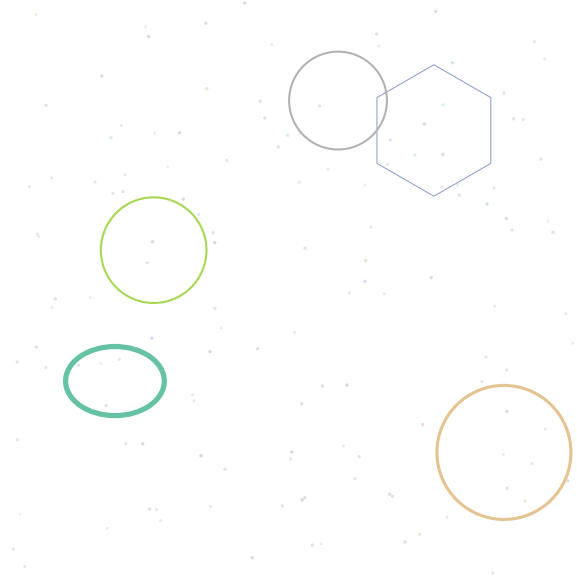[{"shape": "oval", "thickness": 2.5, "radius": 0.43, "center": [0.199, 0.339]}, {"shape": "hexagon", "thickness": 0.5, "radius": 0.57, "center": [0.751, 0.773]}, {"shape": "circle", "thickness": 1, "radius": 0.46, "center": [0.266, 0.566]}, {"shape": "circle", "thickness": 1.5, "radius": 0.58, "center": [0.873, 0.216]}, {"shape": "circle", "thickness": 1, "radius": 0.42, "center": [0.585, 0.825]}]